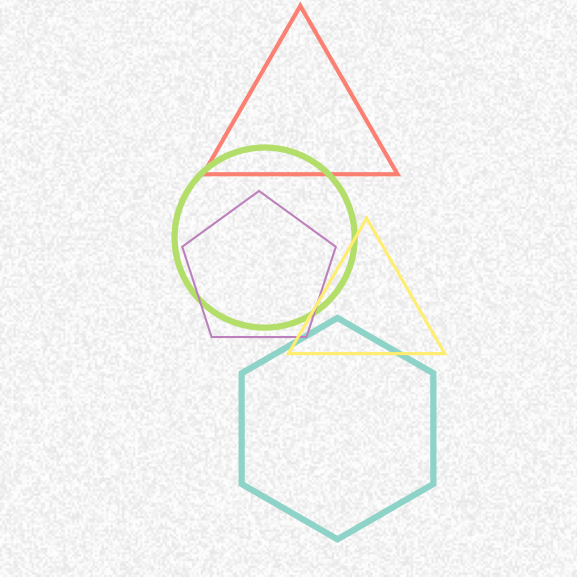[{"shape": "hexagon", "thickness": 3, "radius": 0.96, "center": [0.584, 0.257]}, {"shape": "triangle", "thickness": 2, "radius": 0.97, "center": [0.52, 0.795]}, {"shape": "circle", "thickness": 3, "radius": 0.78, "center": [0.458, 0.588]}, {"shape": "pentagon", "thickness": 1, "radius": 0.7, "center": [0.449, 0.529]}, {"shape": "triangle", "thickness": 1.5, "radius": 0.78, "center": [0.635, 0.465]}]